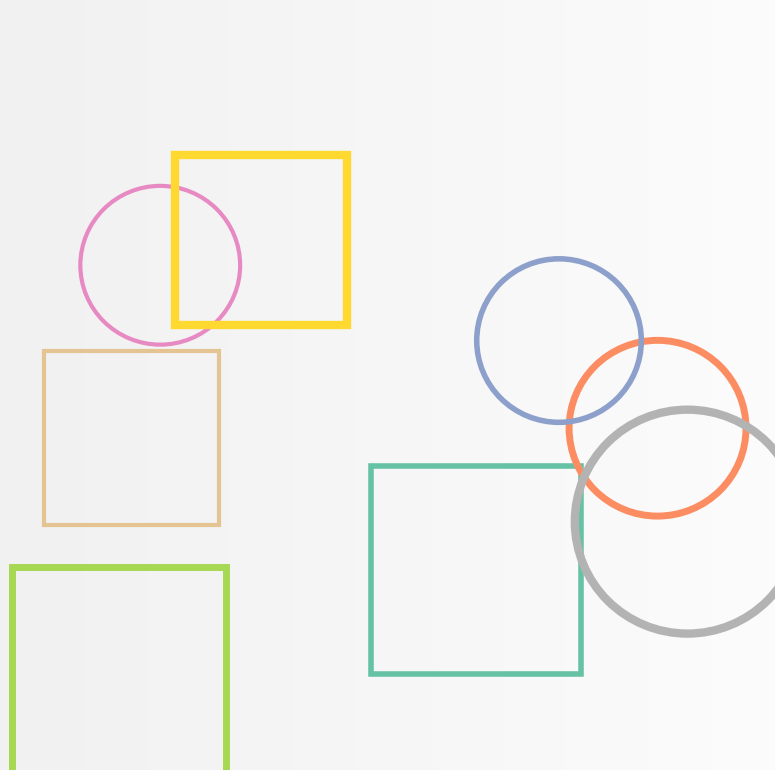[{"shape": "square", "thickness": 2, "radius": 0.68, "center": [0.614, 0.26]}, {"shape": "circle", "thickness": 2.5, "radius": 0.57, "center": [0.848, 0.444]}, {"shape": "circle", "thickness": 2, "radius": 0.53, "center": [0.721, 0.558]}, {"shape": "circle", "thickness": 1.5, "radius": 0.52, "center": [0.207, 0.656]}, {"shape": "square", "thickness": 2.5, "radius": 0.69, "center": [0.153, 0.126]}, {"shape": "square", "thickness": 3, "radius": 0.55, "center": [0.337, 0.688]}, {"shape": "square", "thickness": 1.5, "radius": 0.56, "center": [0.17, 0.431]}, {"shape": "circle", "thickness": 3, "radius": 0.73, "center": [0.887, 0.323]}]